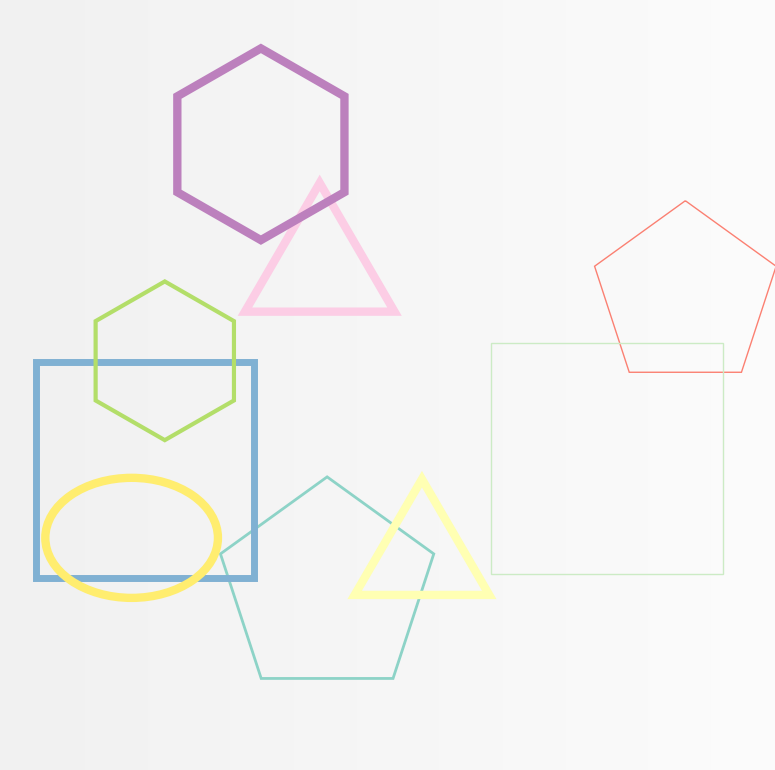[{"shape": "pentagon", "thickness": 1, "radius": 0.72, "center": [0.422, 0.236]}, {"shape": "triangle", "thickness": 3, "radius": 0.5, "center": [0.544, 0.277]}, {"shape": "pentagon", "thickness": 0.5, "radius": 0.62, "center": [0.884, 0.616]}, {"shape": "square", "thickness": 2.5, "radius": 0.7, "center": [0.187, 0.389]}, {"shape": "hexagon", "thickness": 1.5, "radius": 0.52, "center": [0.213, 0.531]}, {"shape": "triangle", "thickness": 3, "radius": 0.56, "center": [0.413, 0.651]}, {"shape": "hexagon", "thickness": 3, "radius": 0.62, "center": [0.337, 0.813]}, {"shape": "square", "thickness": 0.5, "radius": 0.75, "center": [0.783, 0.405]}, {"shape": "oval", "thickness": 3, "radius": 0.56, "center": [0.17, 0.301]}]